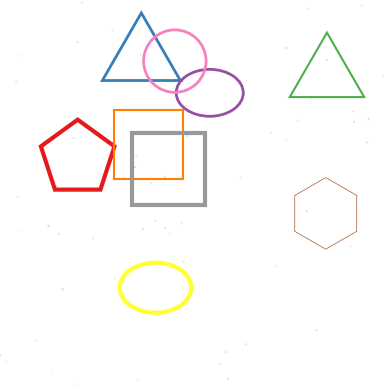[{"shape": "pentagon", "thickness": 3, "radius": 0.5, "center": [0.202, 0.589]}, {"shape": "triangle", "thickness": 2, "radius": 0.58, "center": [0.367, 0.849]}, {"shape": "triangle", "thickness": 1.5, "radius": 0.56, "center": [0.849, 0.804]}, {"shape": "oval", "thickness": 2, "radius": 0.44, "center": [0.545, 0.759]}, {"shape": "square", "thickness": 1.5, "radius": 0.45, "center": [0.386, 0.624]}, {"shape": "oval", "thickness": 3, "radius": 0.46, "center": [0.404, 0.253]}, {"shape": "hexagon", "thickness": 0.5, "radius": 0.46, "center": [0.846, 0.446]}, {"shape": "circle", "thickness": 2, "radius": 0.41, "center": [0.454, 0.841]}, {"shape": "square", "thickness": 3, "radius": 0.47, "center": [0.438, 0.561]}]